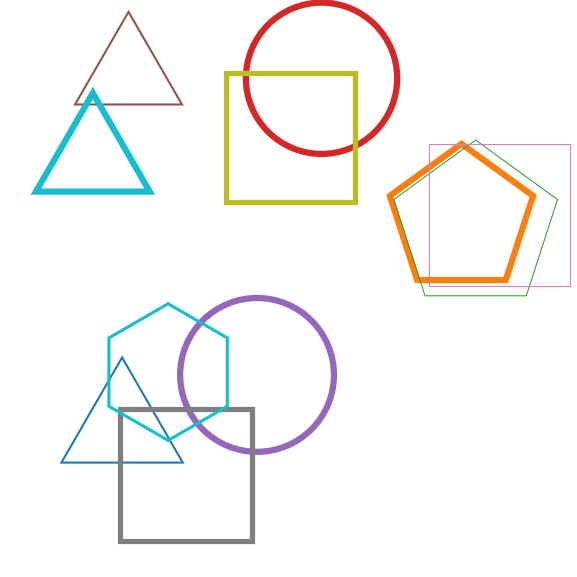[{"shape": "triangle", "thickness": 1, "radius": 0.61, "center": [0.211, 0.259]}, {"shape": "pentagon", "thickness": 3, "radius": 0.65, "center": [0.799, 0.62]}, {"shape": "pentagon", "thickness": 0.5, "radius": 0.75, "center": [0.824, 0.608]}, {"shape": "circle", "thickness": 3, "radius": 0.66, "center": [0.557, 0.864]}, {"shape": "circle", "thickness": 3, "radius": 0.67, "center": [0.445, 0.35]}, {"shape": "triangle", "thickness": 1, "radius": 0.53, "center": [0.223, 0.872]}, {"shape": "square", "thickness": 0.5, "radius": 0.61, "center": [0.865, 0.627]}, {"shape": "square", "thickness": 2.5, "radius": 0.57, "center": [0.323, 0.176]}, {"shape": "square", "thickness": 2.5, "radius": 0.56, "center": [0.503, 0.762]}, {"shape": "hexagon", "thickness": 1.5, "radius": 0.59, "center": [0.291, 0.355]}, {"shape": "triangle", "thickness": 3, "radius": 0.57, "center": [0.161, 0.724]}]